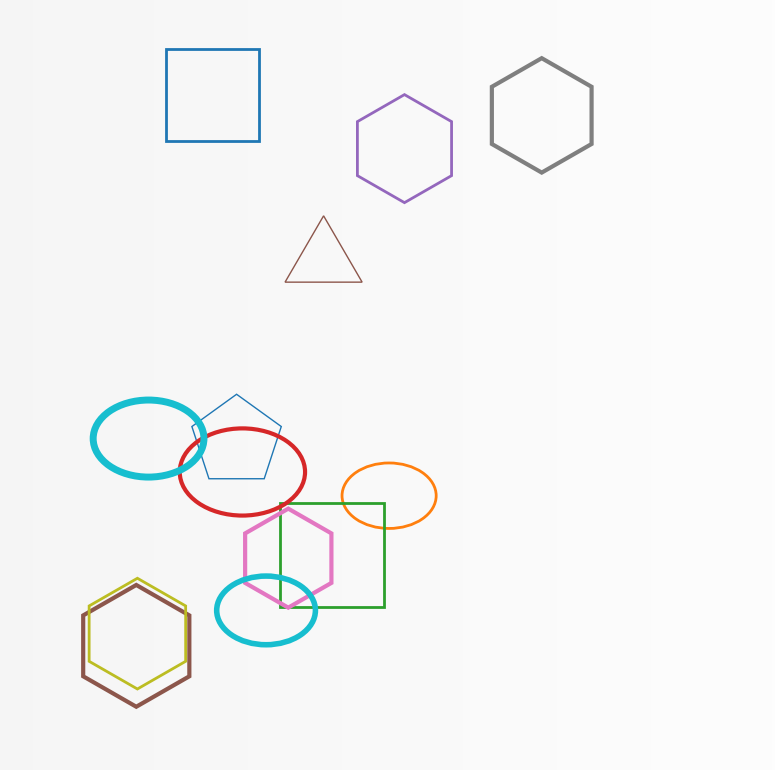[{"shape": "square", "thickness": 1, "radius": 0.3, "center": [0.274, 0.877]}, {"shape": "pentagon", "thickness": 0.5, "radius": 0.3, "center": [0.305, 0.427]}, {"shape": "oval", "thickness": 1, "radius": 0.3, "center": [0.502, 0.356]}, {"shape": "square", "thickness": 1, "radius": 0.34, "center": [0.428, 0.279]}, {"shape": "oval", "thickness": 1.5, "radius": 0.4, "center": [0.313, 0.387]}, {"shape": "hexagon", "thickness": 1, "radius": 0.35, "center": [0.522, 0.807]}, {"shape": "hexagon", "thickness": 1.5, "radius": 0.4, "center": [0.176, 0.161]}, {"shape": "triangle", "thickness": 0.5, "radius": 0.29, "center": [0.418, 0.662]}, {"shape": "hexagon", "thickness": 1.5, "radius": 0.32, "center": [0.372, 0.275]}, {"shape": "hexagon", "thickness": 1.5, "radius": 0.37, "center": [0.699, 0.85]}, {"shape": "hexagon", "thickness": 1, "radius": 0.36, "center": [0.177, 0.177]}, {"shape": "oval", "thickness": 2.5, "radius": 0.36, "center": [0.192, 0.43]}, {"shape": "oval", "thickness": 2, "radius": 0.32, "center": [0.343, 0.207]}]